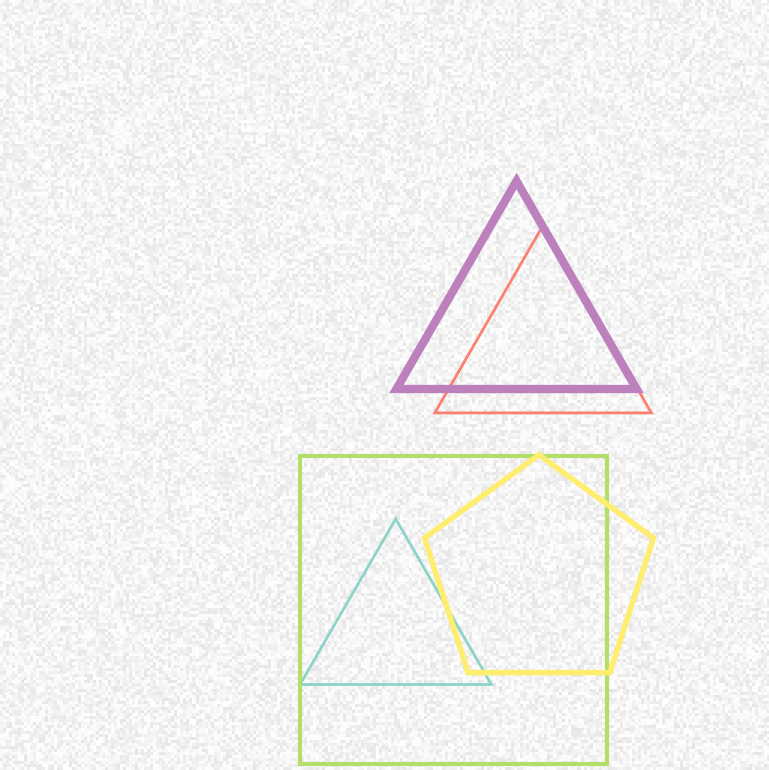[{"shape": "triangle", "thickness": 1, "radius": 0.72, "center": [0.514, 0.183]}, {"shape": "triangle", "thickness": 1, "radius": 0.81, "center": [0.705, 0.545]}, {"shape": "square", "thickness": 1.5, "radius": 1.0, "center": [0.589, 0.208]}, {"shape": "triangle", "thickness": 3, "radius": 0.9, "center": [0.671, 0.585]}, {"shape": "pentagon", "thickness": 2, "radius": 0.78, "center": [0.7, 0.253]}]